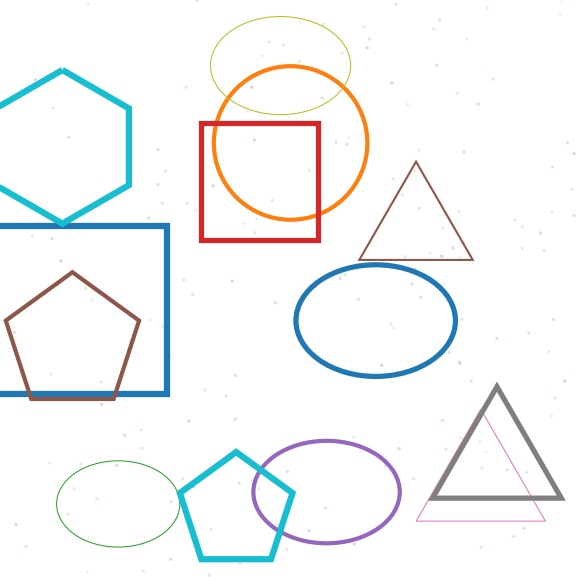[{"shape": "oval", "thickness": 2.5, "radius": 0.69, "center": [0.651, 0.444]}, {"shape": "square", "thickness": 3, "radius": 0.73, "center": [0.143, 0.462]}, {"shape": "circle", "thickness": 2, "radius": 0.66, "center": [0.503, 0.752]}, {"shape": "oval", "thickness": 0.5, "radius": 0.53, "center": [0.205, 0.126]}, {"shape": "square", "thickness": 2.5, "radius": 0.51, "center": [0.449, 0.685]}, {"shape": "oval", "thickness": 2, "radius": 0.63, "center": [0.565, 0.147]}, {"shape": "triangle", "thickness": 1, "radius": 0.57, "center": [0.72, 0.606]}, {"shape": "pentagon", "thickness": 2, "radius": 0.61, "center": [0.125, 0.406]}, {"shape": "triangle", "thickness": 0.5, "radius": 0.65, "center": [0.833, 0.161]}, {"shape": "triangle", "thickness": 2.5, "radius": 0.64, "center": [0.861, 0.201]}, {"shape": "oval", "thickness": 0.5, "radius": 0.61, "center": [0.486, 0.886]}, {"shape": "pentagon", "thickness": 3, "radius": 0.51, "center": [0.409, 0.114]}, {"shape": "hexagon", "thickness": 3, "radius": 0.67, "center": [0.108, 0.745]}]